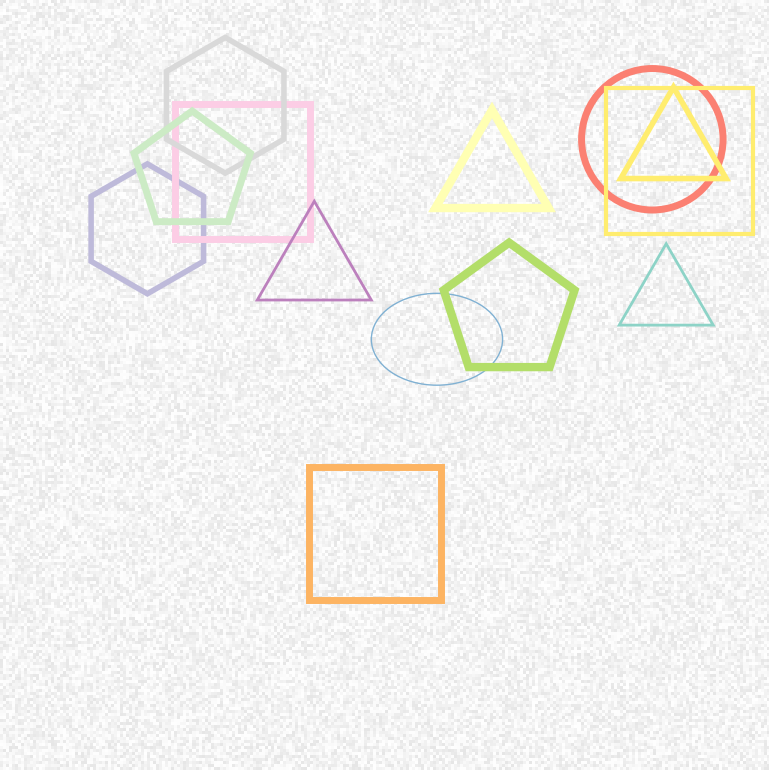[{"shape": "triangle", "thickness": 1, "radius": 0.35, "center": [0.865, 0.613]}, {"shape": "triangle", "thickness": 3, "radius": 0.42, "center": [0.639, 0.772]}, {"shape": "hexagon", "thickness": 2, "radius": 0.42, "center": [0.191, 0.703]}, {"shape": "circle", "thickness": 2.5, "radius": 0.46, "center": [0.847, 0.819]}, {"shape": "oval", "thickness": 0.5, "radius": 0.43, "center": [0.567, 0.559]}, {"shape": "square", "thickness": 2.5, "radius": 0.43, "center": [0.487, 0.307]}, {"shape": "pentagon", "thickness": 3, "radius": 0.45, "center": [0.661, 0.596]}, {"shape": "square", "thickness": 2.5, "radius": 0.44, "center": [0.315, 0.777]}, {"shape": "hexagon", "thickness": 2, "radius": 0.44, "center": [0.292, 0.863]}, {"shape": "triangle", "thickness": 1, "radius": 0.43, "center": [0.408, 0.653]}, {"shape": "pentagon", "thickness": 2.5, "radius": 0.4, "center": [0.25, 0.776]}, {"shape": "square", "thickness": 1.5, "radius": 0.48, "center": [0.882, 0.791]}, {"shape": "triangle", "thickness": 2, "radius": 0.4, "center": [0.875, 0.808]}]